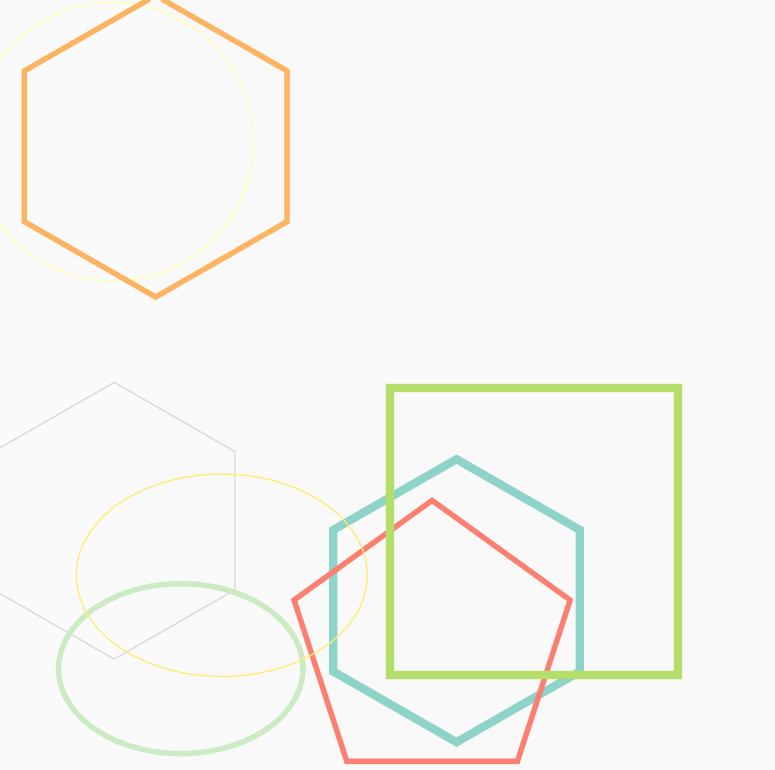[{"shape": "hexagon", "thickness": 3, "radius": 0.92, "center": [0.589, 0.22]}, {"shape": "circle", "thickness": 0.5, "radius": 0.9, "center": [0.146, 0.816]}, {"shape": "pentagon", "thickness": 2, "radius": 0.94, "center": [0.558, 0.163]}, {"shape": "hexagon", "thickness": 2, "radius": 0.98, "center": [0.201, 0.81]}, {"shape": "square", "thickness": 3, "radius": 0.93, "center": [0.689, 0.31]}, {"shape": "hexagon", "thickness": 0.5, "radius": 0.9, "center": [0.147, 0.324]}, {"shape": "oval", "thickness": 2, "radius": 0.79, "center": [0.233, 0.132]}, {"shape": "oval", "thickness": 0.5, "radius": 0.94, "center": [0.286, 0.253]}]